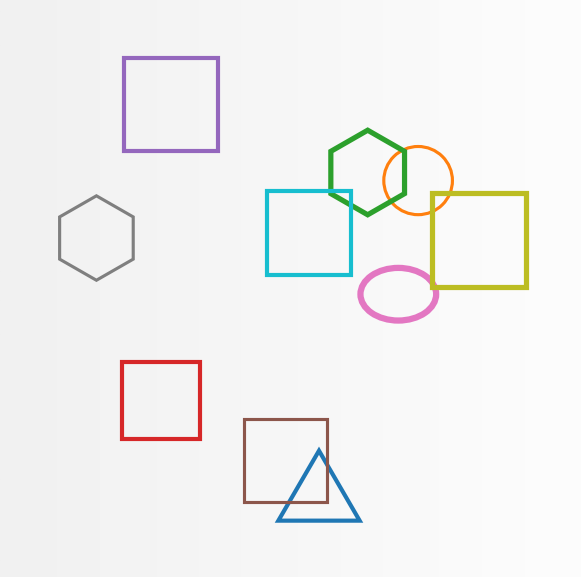[{"shape": "triangle", "thickness": 2, "radius": 0.4, "center": [0.549, 0.138]}, {"shape": "circle", "thickness": 1.5, "radius": 0.3, "center": [0.719, 0.686]}, {"shape": "hexagon", "thickness": 2.5, "radius": 0.37, "center": [0.633, 0.7]}, {"shape": "square", "thickness": 2, "radius": 0.33, "center": [0.277, 0.306]}, {"shape": "square", "thickness": 2, "radius": 0.4, "center": [0.293, 0.818]}, {"shape": "square", "thickness": 1.5, "radius": 0.36, "center": [0.491, 0.201]}, {"shape": "oval", "thickness": 3, "radius": 0.33, "center": [0.685, 0.49]}, {"shape": "hexagon", "thickness": 1.5, "radius": 0.37, "center": [0.166, 0.587]}, {"shape": "square", "thickness": 2.5, "radius": 0.4, "center": [0.824, 0.584]}, {"shape": "square", "thickness": 2, "radius": 0.36, "center": [0.531, 0.595]}]